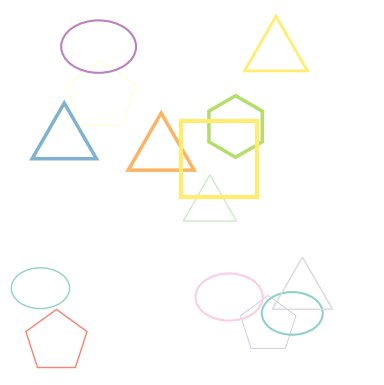[{"shape": "oval", "thickness": 1, "radius": 0.38, "center": [0.105, 0.251]}, {"shape": "oval", "thickness": 1.5, "radius": 0.4, "center": [0.759, 0.186]}, {"shape": "pentagon", "thickness": 0.5, "radius": 0.47, "center": [0.263, 0.751]}, {"shape": "pentagon", "thickness": 0.5, "radius": 0.38, "center": [0.697, 0.157]}, {"shape": "pentagon", "thickness": 1, "radius": 0.42, "center": [0.147, 0.113]}, {"shape": "triangle", "thickness": 2.5, "radius": 0.48, "center": [0.167, 0.636]}, {"shape": "triangle", "thickness": 2.5, "radius": 0.49, "center": [0.419, 0.607]}, {"shape": "hexagon", "thickness": 2.5, "radius": 0.4, "center": [0.612, 0.671]}, {"shape": "oval", "thickness": 1.5, "radius": 0.44, "center": [0.595, 0.228]}, {"shape": "triangle", "thickness": 1, "radius": 0.45, "center": [0.786, 0.242]}, {"shape": "oval", "thickness": 1.5, "radius": 0.49, "center": [0.256, 0.879]}, {"shape": "triangle", "thickness": 1, "radius": 0.4, "center": [0.545, 0.466]}, {"shape": "triangle", "thickness": 2, "radius": 0.47, "center": [0.717, 0.863]}, {"shape": "square", "thickness": 3, "radius": 0.5, "center": [0.569, 0.587]}]